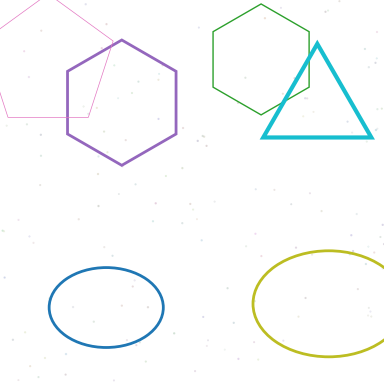[{"shape": "oval", "thickness": 2, "radius": 0.74, "center": [0.276, 0.201]}, {"shape": "hexagon", "thickness": 1, "radius": 0.72, "center": [0.678, 0.846]}, {"shape": "hexagon", "thickness": 2, "radius": 0.81, "center": [0.316, 0.733]}, {"shape": "pentagon", "thickness": 0.5, "radius": 0.89, "center": [0.125, 0.839]}, {"shape": "oval", "thickness": 2, "radius": 0.98, "center": [0.854, 0.211]}, {"shape": "triangle", "thickness": 3, "radius": 0.81, "center": [0.824, 0.724]}]